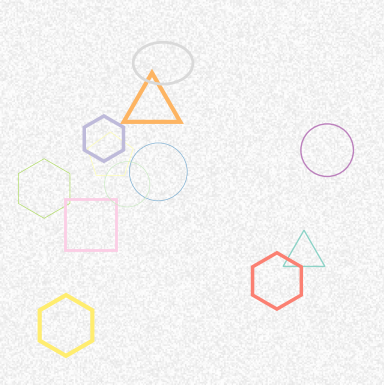[{"shape": "triangle", "thickness": 1, "radius": 0.31, "center": [0.79, 0.339]}, {"shape": "pentagon", "thickness": 0.5, "radius": 0.31, "center": [0.287, 0.595]}, {"shape": "hexagon", "thickness": 2.5, "radius": 0.29, "center": [0.27, 0.64]}, {"shape": "hexagon", "thickness": 2.5, "radius": 0.37, "center": [0.719, 0.27]}, {"shape": "circle", "thickness": 0.5, "radius": 0.38, "center": [0.411, 0.554]}, {"shape": "triangle", "thickness": 3, "radius": 0.42, "center": [0.395, 0.726]}, {"shape": "hexagon", "thickness": 0.5, "radius": 0.39, "center": [0.115, 0.51]}, {"shape": "square", "thickness": 2, "radius": 0.33, "center": [0.235, 0.416]}, {"shape": "oval", "thickness": 2, "radius": 0.39, "center": [0.424, 0.836]}, {"shape": "circle", "thickness": 1, "radius": 0.34, "center": [0.85, 0.61]}, {"shape": "circle", "thickness": 0.5, "radius": 0.29, "center": [0.33, 0.521]}, {"shape": "hexagon", "thickness": 3, "radius": 0.39, "center": [0.171, 0.155]}]